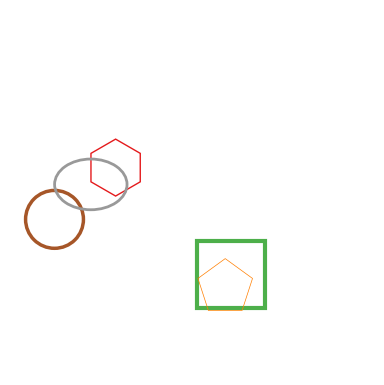[{"shape": "hexagon", "thickness": 1, "radius": 0.37, "center": [0.3, 0.565]}, {"shape": "square", "thickness": 3, "radius": 0.44, "center": [0.6, 0.287]}, {"shape": "pentagon", "thickness": 0.5, "radius": 0.37, "center": [0.585, 0.254]}, {"shape": "circle", "thickness": 2.5, "radius": 0.38, "center": [0.142, 0.43]}, {"shape": "oval", "thickness": 2, "radius": 0.47, "center": [0.236, 0.521]}]